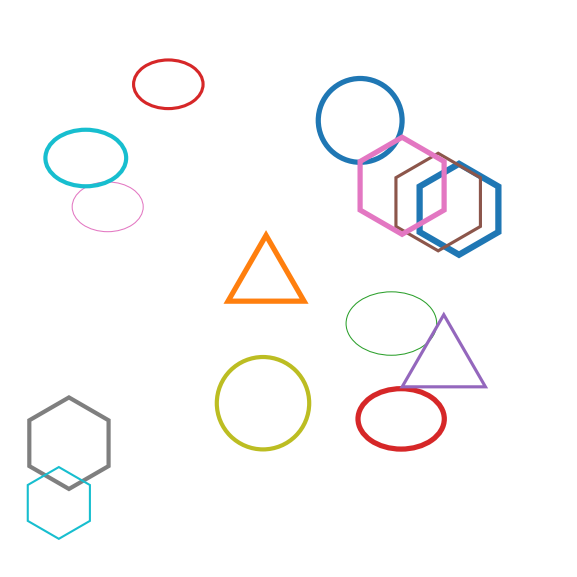[{"shape": "circle", "thickness": 2.5, "radius": 0.36, "center": [0.624, 0.791]}, {"shape": "hexagon", "thickness": 3, "radius": 0.39, "center": [0.795, 0.637]}, {"shape": "triangle", "thickness": 2.5, "radius": 0.38, "center": [0.461, 0.516]}, {"shape": "oval", "thickness": 0.5, "radius": 0.39, "center": [0.678, 0.439]}, {"shape": "oval", "thickness": 1.5, "radius": 0.3, "center": [0.291, 0.853]}, {"shape": "oval", "thickness": 2.5, "radius": 0.37, "center": [0.695, 0.274]}, {"shape": "triangle", "thickness": 1.5, "radius": 0.42, "center": [0.768, 0.371]}, {"shape": "hexagon", "thickness": 1.5, "radius": 0.42, "center": [0.759, 0.649]}, {"shape": "hexagon", "thickness": 2.5, "radius": 0.42, "center": [0.696, 0.677]}, {"shape": "oval", "thickness": 0.5, "radius": 0.31, "center": [0.186, 0.641]}, {"shape": "hexagon", "thickness": 2, "radius": 0.4, "center": [0.119, 0.232]}, {"shape": "circle", "thickness": 2, "radius": 0.4, "center": [0.455, 0.301]}, {"shape": "hexagon", "thickness": 1, "radius": 0.31, "center": [0.102, 0.128]}, {"shape": "oval", "thickness": 2, "radius": 0.35, "center": [0.149, 0.726]}]